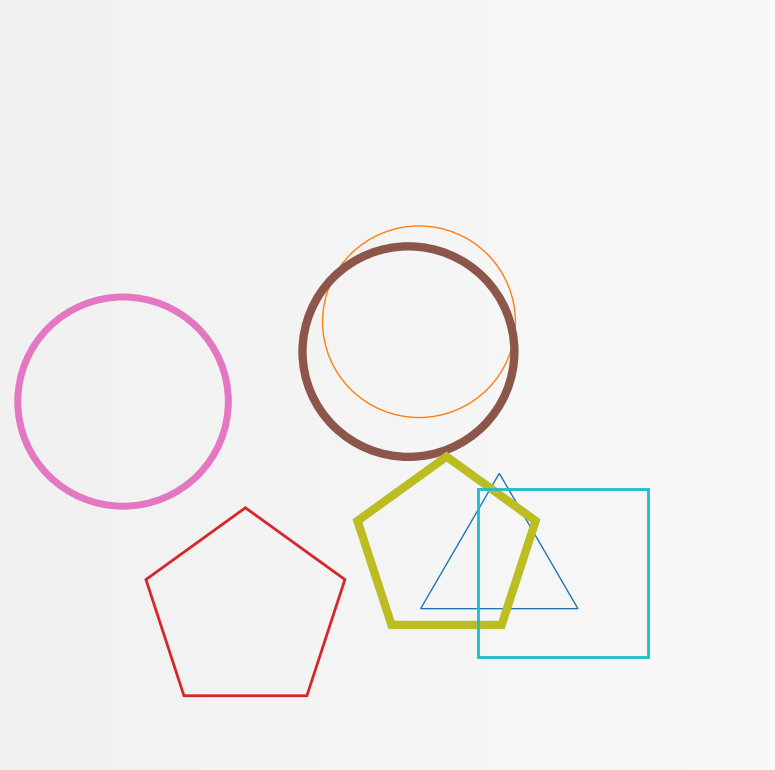[{"shape": "triangle", "thickness": 0.5, "radius": 0.59, "center": [0.644, 0.268]}, {"shape": "circle", "thickness": 0.5, "radius": 0.62, "center": [0.541, 0.582]}, {"shape": "pentagon", "thickness": 1, "radius": 0.67, "center": [0.317, 0.206]}, {"shape": "circle", "thickness": 3, "radius": 0.68, "center": [0.527, 0.543]}, {"shape": "circle", "thickness": 2.5, "radius": 0.68, "center": [0.159, 0.478]}, {"shape": "pentagon", "thickness": 3, "radius": 0.6, "center": [0.576, 0.286]}, {"shape": "square", "thickness": 1, "radius": 0.55, "center": [0.727, 0.256]}]